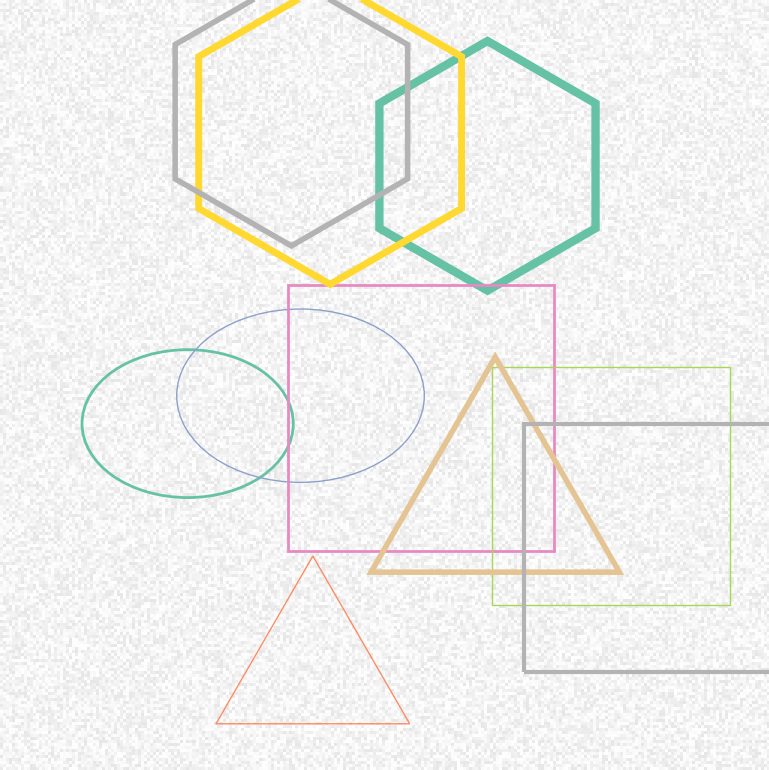[{"shape": "oval", "thickness": 1, "radius": 0.69, "center": [0.244, 0.45]}, {"shape": "hexagon", "thickness": 3, "radius": 0.81, "center": [0.633, 0.785]}, {"shape": "triangle", "thickness": 0.5, "radius": 0.73, "center": [0.406, 0.133]}, {"shape": "oval", "thickness": 0.5, "radius": 0.8, "center": [0.39, 0.486]}, {"shape": "square", "thickness": 1, "radius": 0.86, "center": [0.547, 0.457]}, {"shape": "square", "thickness": 0.5, "radius": 0.77, "center": [0.793, 0.369]}, {"shape": "hexagon", "thickness": 2.5, "radius": 0.99, "center": [0.429, 0.828]}, {"shape": "triangle", "thickness": 2, "radius": 0.93, "center": [0.643, 0.35]}, {"shape": "hexagon", "thickness": 2, "radius": 0.87, "center": [0.378, 0.855]}, {"shape": "square", "thickness": 1.5, "radius": 0.81, "center": [0.842, 0.288]}]